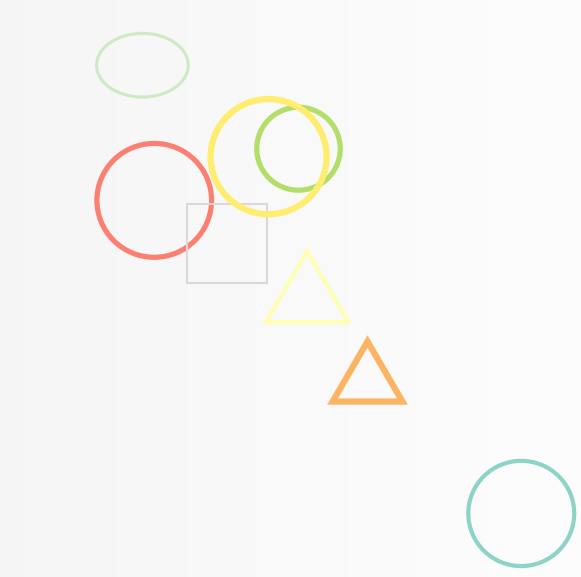[{"shape": "circle", "thickness": 2, "radius": 0.46, "center": [0.897, 0.11]}, {"shape": "triangle", "thickness": 2, "radius": 0.41, "center": [0.529, 0.482]}, {"shape": "circle", "thickness": 2.5, "radius": 0.49, "center": [0.265, 0.652]}, {"shape": "triangle", "thickness": 3, "radius": 0.35, "center": [0.632, 0.338]}, {"shape": "circle", "thickness": 2.5, "radius": 0.36, "center": [0.514, 0.742]}, {"shape": "square", "thickness": 1, "radius": 0.34, "center": [0.391, 0.577]}, {"shape": "oval", "thickness": 1.5, "radius": 0.39, "center": [0.245, 0.886]}, {"shape": "circle", "thickness": 3, "radius": 0.5, "center": [0.462, 0.728]}]